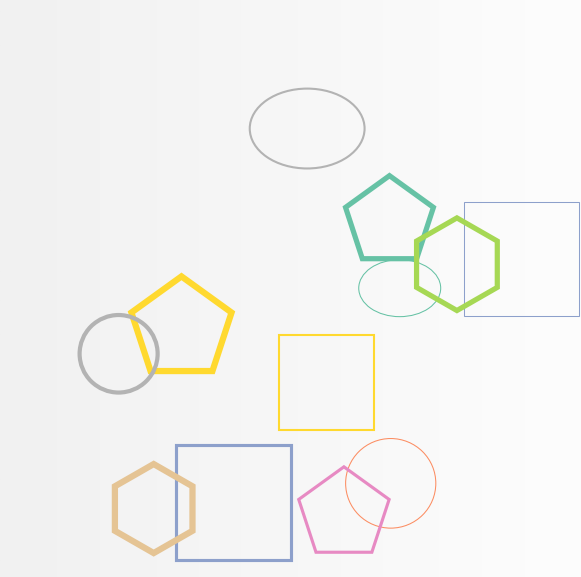[{"shape": "oval", "thickness": 0.5, "radius": 0.35, "center": [0.688, 0.5]}, {"shape": "pentagon", "thickness": 2.5, "radius": 0.4, "center": [0.67, 0.615]}, {"shape": "circle", "thickness": 0.5, "radius": 0.39, "center": [0.672, 0.162]}, {"shape": "square", "thickness": 0.5, "radius": 0.5, "center": [0.897, 0.55]}, {"shape": "square", "thickness": 1.5, "radius": 0.5, "center": [0.401, 0.129]}, {"shape": "pentagon", "thickness": 1.5, "radius": 0.41, "center": [0.592, 0.109]}, {"shape": "hexagon", "thickness": 2.5, "radius": 0.4, "center": [0.786, 0.542]}, {"shape": "pentagon", "thickness": 3, "radius": 0.45, "center": [0.312, 0.43]}, {"shape": "square", "thickness": 1, "radius": 0.41, "center": [0.562, 0.337]}, {"shape": "hexagon", "thickness": 3, "radius": 0.39, "center": [0.264, 0.119]}, {"shape": "oval", "thickness": 1, "radius": 0.49, "center": [0.528, 0.777]}, {"shape": "circle", "thickness": 2, "radius": 0.34, "center": [0.204, 0.387]}]